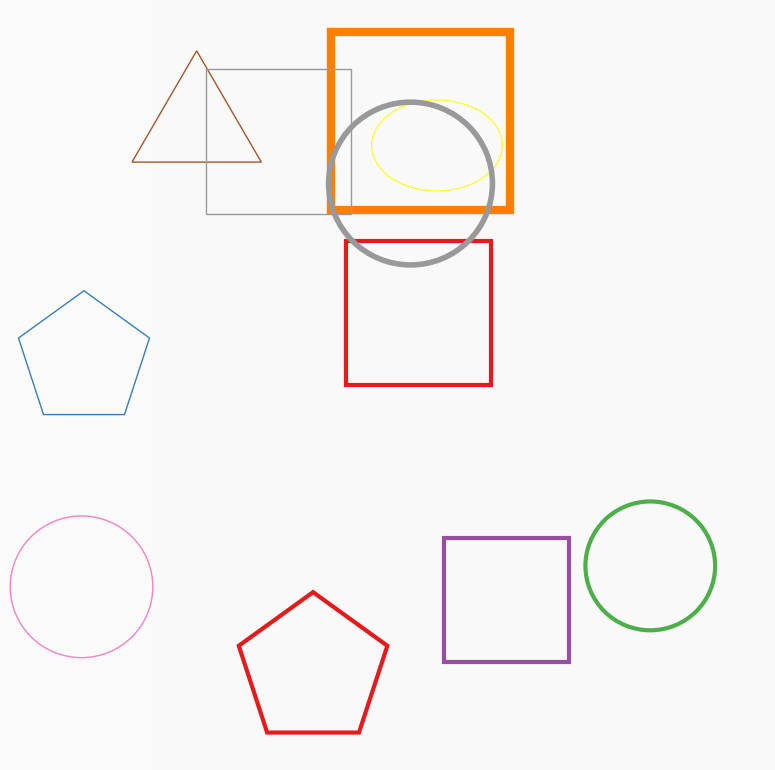[{"shape": "square", "thickness": 1.5, "radius": 0.47, "center": [0.54, 0.593]}, {"shape": "pentagon", "thickness": 1.5, "radius": 0.5, "center": [0.404, 0.13]}, {"shape": "pentagon", "thickness": 0.5, "radius": 0.44, "center": [0.108, 0.533]}, {"shape": "circle", "thickness": 1.5, "radius": 0.42, "center": [0.839, 0.265]}, {"shape": "square", "thickness": 1.5, "radius": 0.4, "center": [0.653, 0.22]}, {"shape": "square", "thickness": 3, "radius": 0.58, "center": [0.543, 0.843]}, {"shape": "oval", "thickness": 0.5, "radius": 0.42, "center": [0.564, 0.811]}, {"shape": "triangle", "thickness": 0.5, "radius": 0.48, "center": [0.254, 0.838]}, {"shape": "circle", "thickness": 0.5, "radius": 0.46, "center": [0.105, 0.238]}, {"shape": "square", "thickness": 0.5, "radius": 0.47, "center": [0.359, 0.816]}, {"shape": "circle", "thickness": 2, "radius": 0.53, "center": [0.53, 0.762]}]